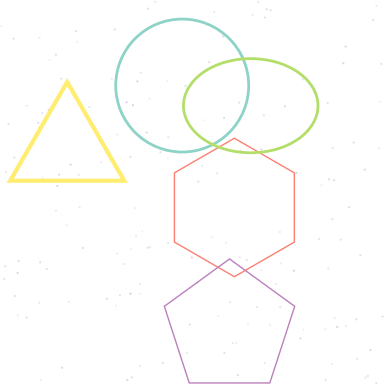[{"shape": "circle", "thickness": 2, "radius": 0.86, "center": [0.473, 0.778]}, {"shape": "hexagon", "thickness": 1, "radius": 0.9, "center": [0.609, 0.461]}, {"shape": "oval", "thickness": 2, "radius": 0.87, "center": [0.651, 0.725]}, {"shape": "pentagon", "thickness": 1, "radius": 0.89, "center": [0.596, 0.149]}, {"shape": "triangle", "thickness": 3, "radius": 0.85, "center": [0.175, 0.616]}]